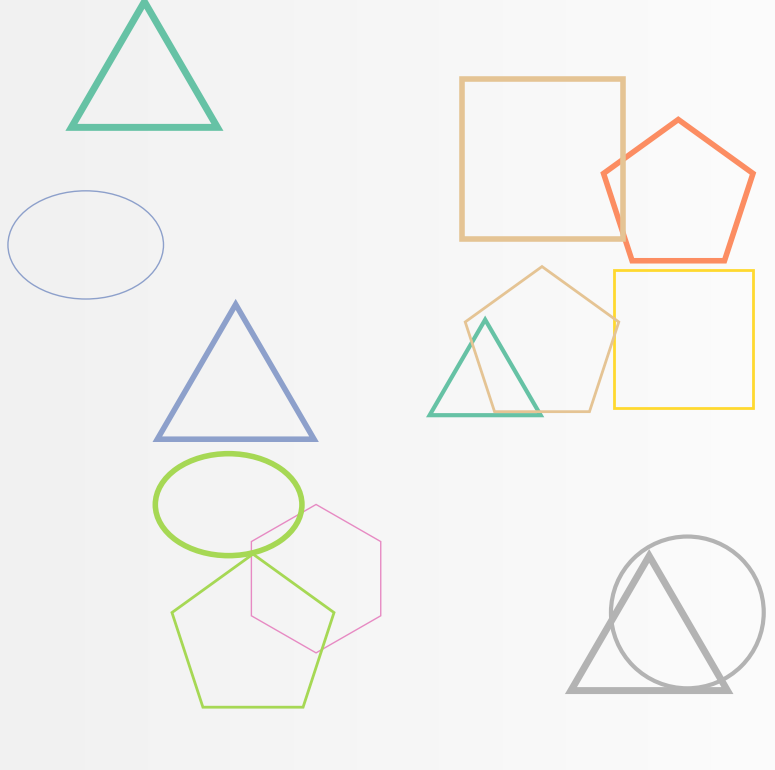[{"shape": "triangle", "thickness": 2.5, "radius": 0.54, "center": [0.186, 0.889]}, {"shape": "triangle", "thickness": 1.5, "radius": 0.41, "center": [0.626, 0.502]}, {"shape": "pentagon", "thickness": 2, "radius": 0.51, "center": [0.875, 0.743]}, {"shape": "oval", "thickness": 0.5, "radius": 0.5, "center": [0.111, 0.682]}, {"shape": "triangle", "thickness": 2, "radius": 0.58, "center": [0.304, 0.488]}, {"shape": "hexagon", "thickness": 0.5, "radius": 0.48, "center": [0.408, 0.248]}, {"shape": "oval", "thickness": 2, "radius": 0.47, "center": [0.295, 0.345]}, {"shape": "pentagon", "thickness": 1, "radius": 0.55, "center": [0.326, 0.17]}, {"shape": "square", "thickness": 1, "radius": 0.45, "center": [0.882, 0.559]}, {"shape": "pentagon", "thickness": 1, "radius": 0.52, "center": [0.699, 0.55]}, {"shape": "square", "thickness": 2, "radius": 0.52, "center": [0.7, 0.794]}, {"shape": "circle", "thickness": 1.5, "radius": 0.49, "center": [0.887, 0.205]}, {"shape": "triangle", "thickness": 2.5, "radius": 0.58, "center": [0.838, 0.161]}]